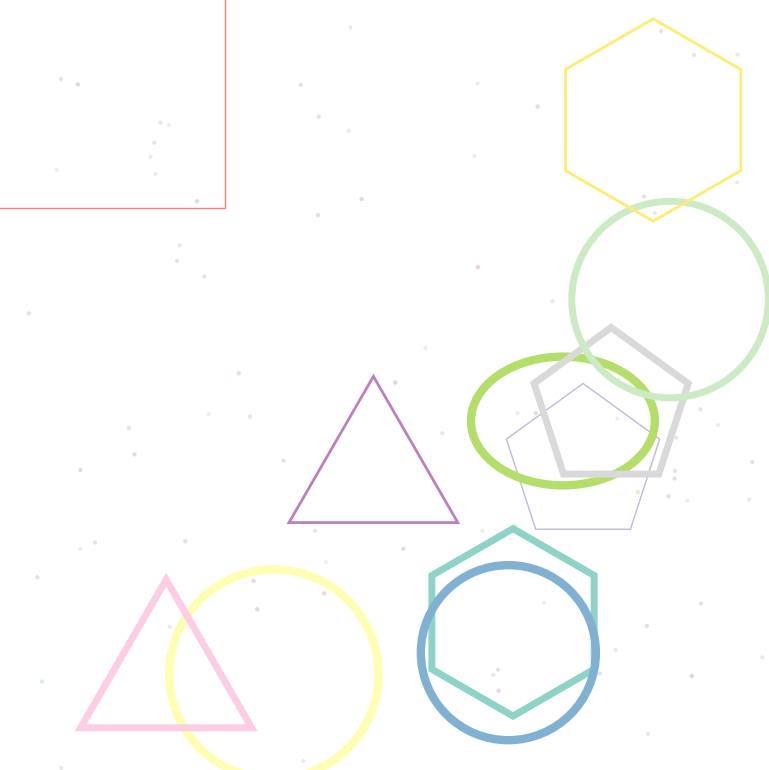[{"shape": "hexagon", "thickness": 2.5, "radius": 0.61, "center": [0.666, 0.192]}, {"shape": "circle", "thickness": 3, "radius": 0.68, "center": [0.356, 0.125]}, {"shape": "pentagon", "thickness": 0.5, "radius": 0.52, "center": [0.757, 0.397]}, {"shape": "square", "thickness": 0.5, "radius": 0.74, "center": [0.145, 0.878]}, {"shape": "circle", "thickness": 3, "radius": 0.57, "center": [0.66, 0.152]}, {"shape": "oval", "thickness": 3, "radius": 0.6, "center": [0.731, 0.453]}, {"shape": "triangle", "thickness": 2.5, "radius": 0.64, "center": [0.216, 0.119]}, {"shape": "pentagon", "thickness": 2.5, "radius": 0.53, "center": [0.794, 0.469]}, {"shape": "triangle", "thickness": 1, "radius": 0.63, "center": [0.485, 0.385]}, {"shape": "circle", "thickness": 2.5, "radius": 0.64, "center": [0.87, 0.611]}, {"shape": "hexagon", "thickness": 1, "radius": 0.66, "center": [0.848, 0.844]}]